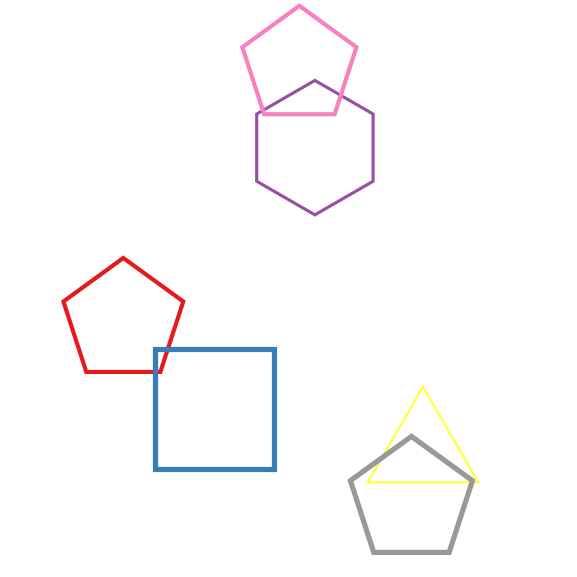[{"shape": "pentagon", "thickness": 2, "radius": 0.55, "center": [0.214, 0.443]}, {"shape": "square", "thickness": 2.5, "radius": 0.52, "center": [0.371, 0.291]}, {"shape": "hexagon", "thickness": 1.5, "radius": 0.58, "center": [0.545, 0.743]}, {"shape": "triangle", "thickness": 1, "radius": 0.55, "center": [0.732, 0.219]}, {"shape": "pentagon", "thickness": 2, "radius": 0.52, "center": [0.518, 0.885]}, {"shape": "pentagon", "thickness": 2.5, "radius": 0.56, "center": [0.712, 0.132]}]